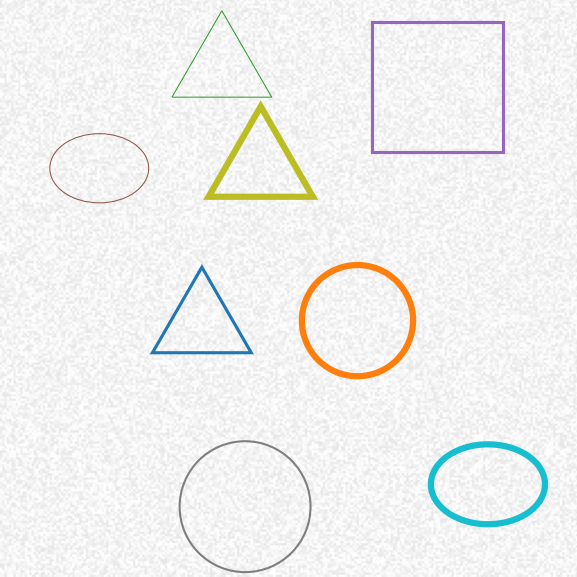[{"shape": "triangle", "thickness": 1.5, "radius": 0.49, "center": [0.35, 0.438]}, {"shape": "circle", "thickness": 3, "radius": 0.48, "center": [0.619, 0.444]}, {"shape": "triangle", "thickness": 0.5, "radius": 0.5, "center": [0.384, 0.881]}, {"shape": "square", "thickness": 1.5, "radius": 0.57, "center": [0.757, 0.848]}, {"shape": "oval", "thickness": 0.5, "radius": 0.43, "center": [0.172, 0.708]}, {"shape": "circle", "thickness": 1, "radius": 0.57, "center": [0.424, 0.122]}, {"shape": "triangle", "thickness": 3, "radius": 0.52, "center": [0.451, 0.711]}, {"shape": "oval", "thickness": 3, "radius": 0.49, "center": [0.845, 0.161]}]